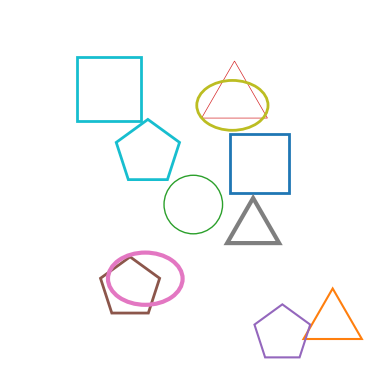[{"shape": "square", "thickness": 2, "radius": 0.38, "center": [0.674, 0.576]}, {"shape": "triangle", "thickness": 1.5, "radius": 0.44, "center": [0.864, 0.163]}, {"shape": "circle", "thickness": 1, "radius": 0.38, "center": [0.502, 0.469]}, {"shape": "triangle", "thickness": 0.5, "radius": 0.49, "center": [0.609, 0.743]}, {"shape": "pentagon", "thickness": 1.5, "radius": 0.38, "center": [0.733, 0.133]}, {"shape": "pentagon", "thickness": 2, "radius": 0.4, "center": [0.338, 0.252]}, {"shape": "oval", "thickness": 3, "radius": 0.48, "center": [0.377, 0.276]}, {"shape": "triangle", "thickness": 3, "radius": 0.39, "center": [0.657, 0.408]}, {"shape": "oval", "thickness": 2, "radius": 0.46, "center": [0.604, 0.726]}, {"shape": "pentagon", "thickness": 2, "radius": 0.43, "center": [0.384, 0.603]}, {"shape": "square", "thickness": 2, "radius": 0.42, "center": [0.283, 0.768]}]